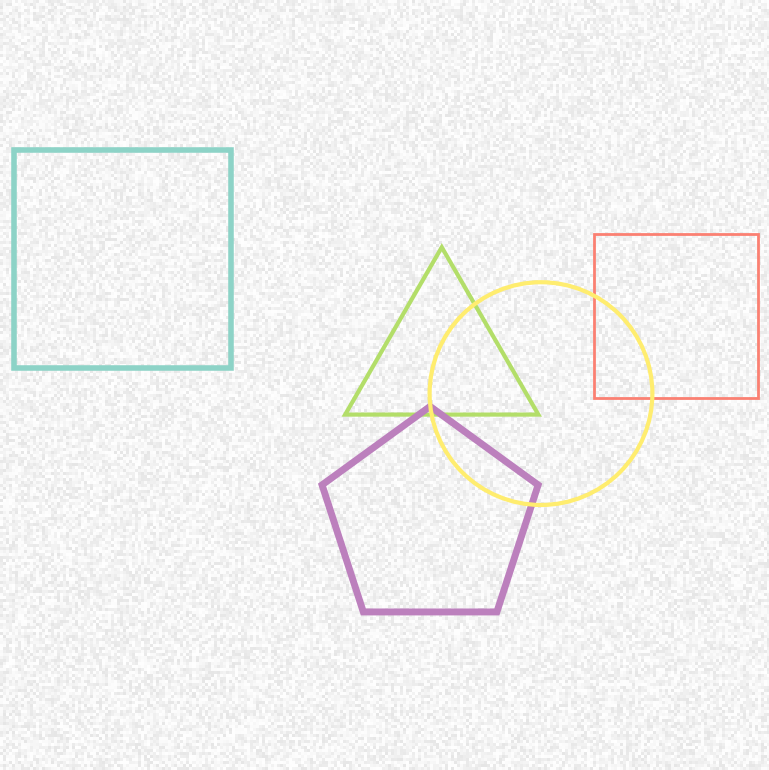[{"shape": "square", "thickness": 2, "radius": 0.71, "center": [0.159, 0.664]}, {"shape": "square", "thickness": 1, "radius": 0.53, "center": [0.878, 0.589]}, {"shape": "triangle", "thickness": 1.5, "radius": 0.72, "center": [0.574, 0.534]}, {"shape": "pentagon", "thickness": 2.5, "radius": 0.74, "center": [0.559, 0.325]}, {"shape": "circle", "thickness": 1.5, "radius": 0.72, "center": [0.703, 0.489]}]